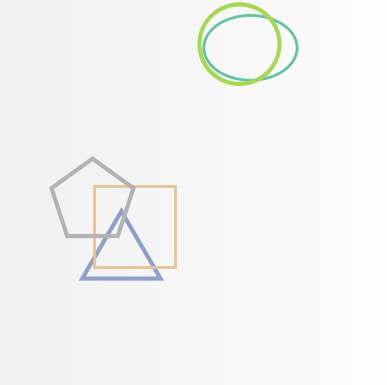[{"shape": "oval", "thickness": 2, "radius": 0.6, "center": [0.646, 0.876]}, {"shape": "triangle", "thickness": 3, "radius": 0.58, "center": [0.313, 0.335]}, {"shape": "circle", "thickness": 3, "radius": 0.52, "center": [0.618, 0.885]}, {"shape": "square", "thickness": 2, "radius": 0.52, "center": [0.347, 0.411]}, {"shape": "pentagon", "thickness": 3, "radius": 0.56, "center": [0.239, 0.477]}]